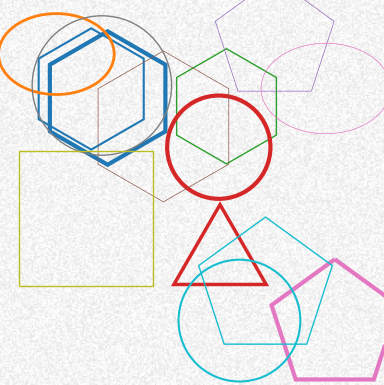[{"shape": "hexagon", "thickness": 1.5, "radius": 0.79, "center": [0.237, 0.769]}, {"shape": "hexagon", "thickness": 3, "radius": 0.87, "center": [0.28, 0.745]}, {"shape": "oval", "thickness": 2, "radius": 0.75, "center": [0.146, 0.86]}, {"shape": "hexagon", "thickness": 1, "radius": 0.75, "center": [0.588, 0.724]}, {"shape": "circle", "thickness": 3, "radius": 0.67, "center": [0.568, 0.618]}, {"shape": "triangle", "thickness": 2.5, "radius": 0.69, "center": [0.572, 0.33]}, {"shape": "pentagon", "thickness": 0.5, "radius": 0.81, "center": [0.713, 0.894]}, {"shape": "hexagon", "thickness": 0.5, "radius": 0.98, "center": [0.424, 0.672]}, {"shape": "oval", "thickness": 0.5, "radius": 0.84, "center": [0.846, 0.77]}, {"shape": "pentagon", "thickness": 3, "radius": 0.86, "center": [0.87, 0.154]}, {"shape": "circle", "thickness": 1, "radius": 0.91, "center": [0.265, 0.778]}, {"shape": "square", "thickness": 1, "radius": 0.87, "center": [0.223, 0.432]}, {"shape": "circle", "thickness": 1.5, "radius": 0.79, "center": [0.622, 0.167]}, {"shape": "pentagon", "thickness": 1, "radius": 0.91, "center": [0.69, 0.254]}]